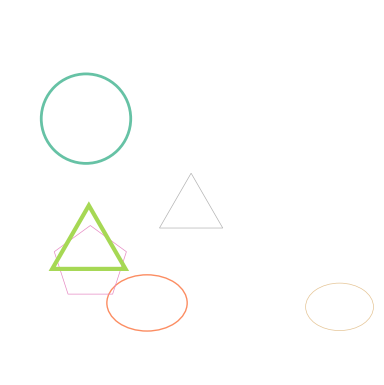[{"shape": "circle", "thickness": 2, "radius": 0.58, "center": [0.223, 0.692]}, {"shape": "oval", "thickness": 1, "radius": 0.52, "center": [0.382, 0.213]}, {"shape": "pentagon", "thickness": 0.5, "radius": 0.49, "center": [0.235, 0.316]}, {"shape": "triangle", "thickness": 3, "radius": 0.55, "center": [0.231, 0.356]}, {"shape": "oval", "thickness": 0.5, "radius": 0.44, "center": [0.882, 0.203]}, {"shape": "triangle", "thickness": 0.5, "radius": 0.47, "center": [0.496, 0.455]}]